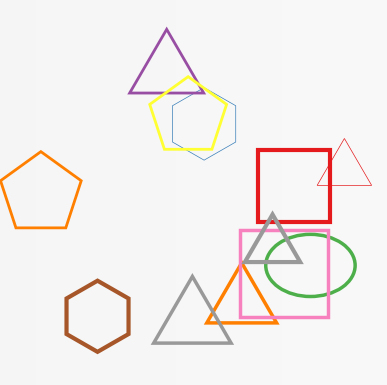[{"shape": "square", "thickness": 3, "radius": 0.47, "center": [0.759, 0.516]}, {"shape": "triangle", "thickness": 0.5, "radius": 0.41, "center": [0.889, 0.559]}, {"shape": "hexagon", "thickness": 0.5, "radius": 0.47, "center": [0.527, 0.678]}, {"shape": "oval", "thickness": 2.5, "radius": 0.58, "center": [0.801, 0.311]}, {"shape": "triangle", "thickness": 2, "radius": 0.55, "center": [0.43, 0.814]}, {"shape": "pentagon", "thickness": 2, "radius": 0.55, "center": [0.105, 0.497]}, {"shape": "triangle", "thickness": 2.5, "radius": 0.52, "center": [0.624, 0.213]}, {"shape": "pentagon", "thickness": 2, "radius": 0.52, "center": [0.486, 0.697]}, {"shape": "hexagon", "thickness": 3, "radius": 0.46, "center": [0.252, 0.179]}, {"shape": "square", "thickness": 2.5, "radius": 0.57, "center": [0.734, 0.29]}, {"shape": "triangle", "thickness": 2.5, "radius": 0.58, "center": [0.497, 0.167]}, {"shape": "triangle", "thickness": 3, "radius": 0.41, "center": [0.703, 0.361]}]